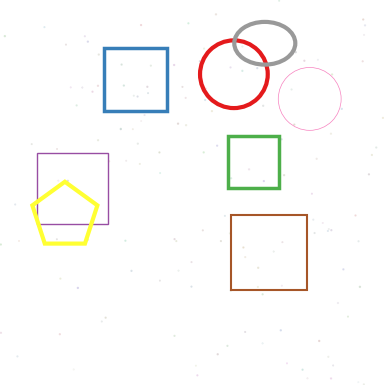[{"shape": "circle", "thickness": 3, "radius": 0.44, "center": [0.608, 0.807]}, {"shape": "square", "thickness": 2.5, "radius": 0.41, "center": [0.352, 0.793]}, {"shape": "square", "thickness": 2.5, "radius": 0.33, "center": [0.658, 0.579]}, {"shape": "square", "thickness": 1, "radius": 0.46, "center": [0.188, 0.51]}, {"shape": "pentagon", "thickness": 3, "radius": 0.44, "center": [0.168, 0.439]}, {"shape": "square", "thickness": 1.5, "radius": 0.49, "center": [0.699, 0.344]}, {"shape": "circle", "thickness": 0.5, "radius": 0.41, "center": [0.804, 0.743]}, {"shape": "oval", "thickness": 3, "radius": 0.4, "center": [0.688, 0.888]}]